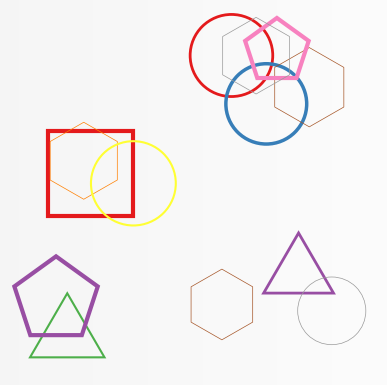[{"shape": "square", "thickness": 3, "radius": 0.55, "center": [0.234, 0.549]}, {"shape": "circle", "thickness": 2, "radius": 0.53, "center": [0.597, 0.856]}, {"shape": "circle", "thickness": 2.5, "radius": 0.52, "center": [0.687, 0.73]}, {"shape": "triangle", "thickness": 1.5, "radius": 0.55, "center": [0.174, 0.127]}, {"shape": "pentagon", "thickness": 3, "radius": 0.57, "center": [0.145, 0.221]}, {"shape": "triangle", "thickness": 2, "radius": 0.52, "center": [0.77, 0.291]}, {"shape": "hexagon", "thickness": 0.5, "radius": 0.5, "center": [0.216, 0.582]}, {"shape": "circle", "thickness": 1.5, "radius": 0.55, "center": [0.344, 0.524]}, {"shape": "hexagon", "thickness": 0.5, "radius": 0.46, "center": [0.573, 0.209]}, {"shape": "hexagon", "thickness": 0.5, "radius": 0.51, "center": [0.798, 0.773]}, {"shape": "pentagon", "thickness": 3, "radius": 0.43, "center": [0.715, 0.867]}, {"shape": "circle", "thickness": 0.5, "radius": 0.44, "center": [0.856, 0.193]}, {"shape": "hexagon", "thickness": 0.5, "radius": 0.5, "center": [0.661, 0.855]}]